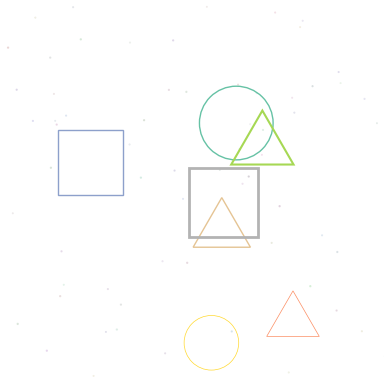[{"shape": "circle", "thickness": 1, "radius": 0.48, "center": [0.614, 0.68]}, {"shape": "triangle", "thickness": 0.5, "radius": 0.39, "center": [0.761, 0.166]}, {"shape": "square", "thickness": 1, "radius": 0.42, "center": [0.236, 0.577]}, {"shape": "triangle", "thickness": 1.5, "radius": 0.47, "center": [0.681, 0.619]}, {"shape": "circle", "thickness": 0.5, "radius": 0.35, "center": [0.549, 0.11]}, {"shape": "triangle", "thickness": 1, "radius": 0.43, "center": [0.576, 0.401]}, {"shape": "square", "thickness": 2, "radius": 0.45, "center": [0.581, 0.474]}]